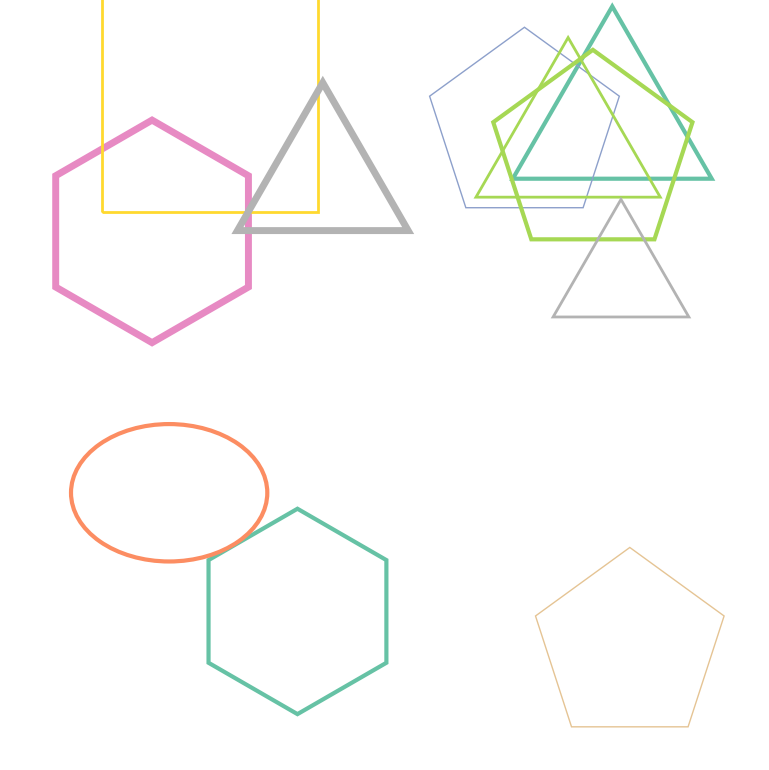[{"shape": "triangle", "thickness": 1.5, "radius": 0.75, "center": [0.795, 0.842]}, {"shape": "hexagon", "thickness": 1.5, "radius": 0.67, "center": [0.386, 0.206]}, {"shape": "oval", "thickness": 1.5, "radius": 0.64, "center": [0.22, 0.36]}, {"shape": "pentagon", "thickness": 0.5, "radius": 0.65, "center": [0.681, 0.835]}, {"shape": "hexagon", "thickness": 2.5, "radius": 0.72, "center": [0.197, 0.699]}, {"shape": "triangle", "thickness": 1, "radius": 0.69, "center": [0.738, 0.813]}, {"shape": "pentagon", "thickness": 1.5, "radius": 0.68, "center": [0.77, 0.799]}, {"shape": "square", "thickness": 1, "radius": 0.7, "center": [0.272, 0.866]}, {"shape": "pentagon", "thickness": 0.5, "radius": 0.64, "center": [0.818, 0.16]}, {"shape": "triangle", "thickness": 2.5, "radius": 0.64, "center": [0.419, 0.765]}, {"shape": "triangle", "thickness": 1, "radius": 0.51, "center": [0.806, 0.639]}]